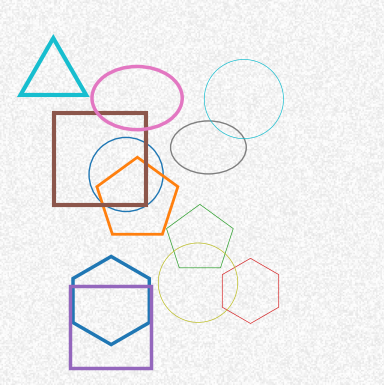[{"shape": "hexagon", "thickness": 2.5, "radius": 0.57, "center": [0.289, 0.219]}, {"shape": "circle", "thickness": 1, "radius": 0.48, "center": [0.328, 0.547]}, {"shape": "pentagon", "thickness": 2, "radius": 0.55, "center": [0.357, 0.481]}, {"shape": "pentagon", "thickness": 0.5, "radius": 0.46, "center": [0.519, 0.378]}, {"shape": "hexagon", "thickness": 0.5, "radius": 0.42, "center": [0.651, 0.244]}, {"shape": "square", "thickness": 2.5, "radius": 0.53, "center": [0.287, 0.151]}, {"shape": "square", "thickness": 3, "radius": 0.6, "center": [0.259, 0.587]}, {"shape": "oval", "thickness": 2.5, "radius": 0.59, "center": [0.356, 0.745]}, {"shape": "oval", "thickness": 1, "radius": 0.49, "center": [0.541, 0.617]}, {"shape": "circle", "thickness": 0.5, "radius": 0.52, "center": [0.514, 0.266]}, {"shape": "triangle", "thickness": 3, "radius": 0.49, "center": [0.138, 0.803]}, {"shape": "circle", "thickness": 0.5, "radius": 0.51, "center": [0.633, 0.743]}]